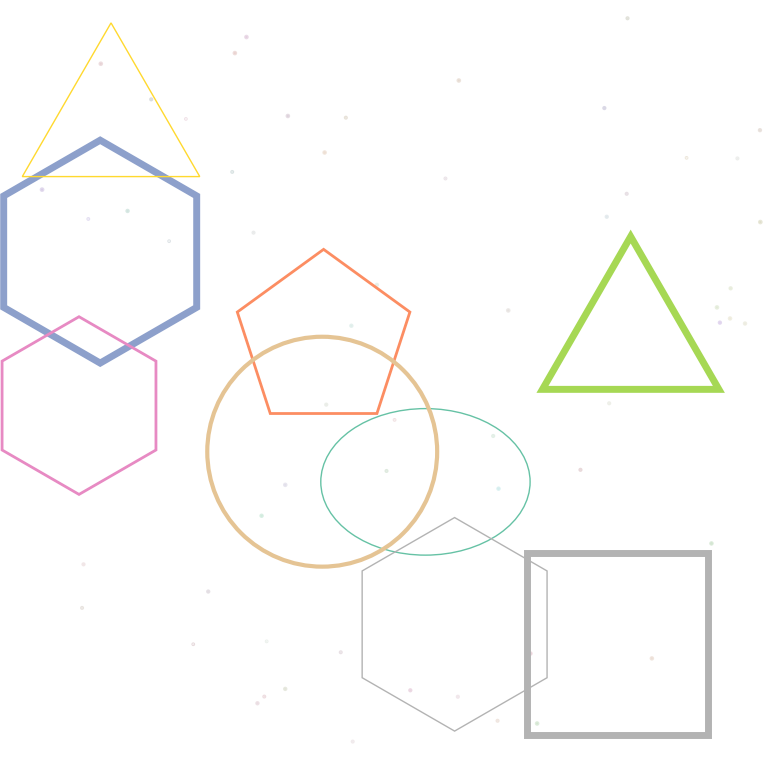[{"shape": "oval", "thickness": 0.5, "radius": 0.68, "center": [0.553, 0.374]}, {"shape": "pentagon", "thickness": 1, "radius": 0.59, "center": [0.42, 0.558]}, {"shape": "hexagon", "thickness": 2.5, "radius": 0.72, "center": [0.13, 0.673]}, {"shape": "hexagon", "thickness": 1, "radius": 0.58, "center": [0.103, 0.473]}, {"shape": "triangle", "thickness": 2.5, "radius": 0.66, "center": [0.819, 0.56]}, {"shape": "triangle", "thickness": 0.5, "radius": 0.67, "center": [0.144, 0.837]}, {"shape": "circle", "thickness": 1.5, "radius": 0.75, "center": [0.418, 0.413]}, {"shape": "hexagon", "thickness": 0.5, "radius": 0.69, "center": [0.59, 0.189]}, {"shape": "square", "thickness": 2.5, "radius": 0.59, "center": [0.802, 0.164]}]